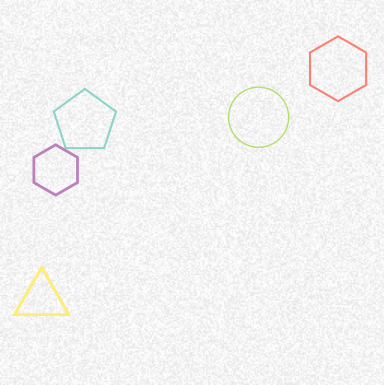[{"shape": "pentagon", "thickness": 1.5, "radius": 0.43, "center": [0.221, 0.684]}, {"shape": "hexagon", "thickness": 1.5, "radius": 0.42, "center": [0.878, 0.821]}, {"shape": "circle", "thickness": 1, "radius": 0.39, "center": [0.672, 0.695]}, {"shape": "hexagon", "thickness": 2, "radius": 0.33, "center": [0.145, 0.559]}, {"shape": "triangle", "thickness": 2, "radius": 0.41, "center": [0.108, 0.224]}]